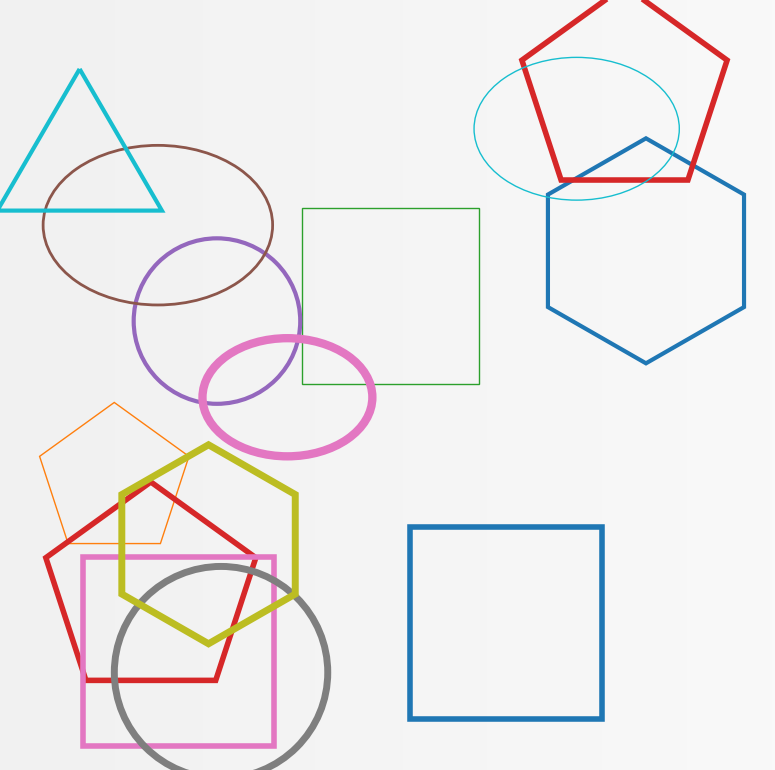[{"shape": "square", "thickness": 2, "radius": 0.62, "center": [0.653, 0.191]}, {"shape": "hexagon", "thickness": 1.5, "radius": 0.73, "center": [0.834, 0.674]}, {"shape": "pentagon", "thickness": 0.5, "radius": 0.51, "center": [0.147, 0.376]}, {"shape": "square", "thickness": 0.5, "radius": 0.57, "center": [0.504, 0.616]}, {"shape": "pentagon", "thickness": 2, "radius": 0.71, "center": [0.195, 0.232]}, {"shape": "pentagon", "thickness": 2, "radius": 0.7, "center": [0.806, 0.879]}, {"shape": "circle", "thickness": 1.5, "radius": 0.54, "center": [0.28, 0.583]}, {"shape": "oval", "thickness": 1, "radius": 0.74, "center": [0.204, 0.708]}, {"shape": "oval", "thickness": 3, "radius": 0.55, "center": [0.371, 0.484]}, {"shape": "square", "thickness": 2, "radius": 0.62, "center": [0.23, 0.154]}, {"shape": "circle", "thickness": 2.5, "radius": 0.69, "center": [0.285, 0.127]}, {"shape": "hexagon", "thickness": 2.5, "radius": 0.65, "center": [0.269, 0.293]}, {"shape": "oval", "thickness": 0.5, "radius": 0.66, "center": [0.744, 0.833]}, {"shape": "triangle", "thickness": 1.5, "radius": 0.61, "center": [0.103, 0.788]}]